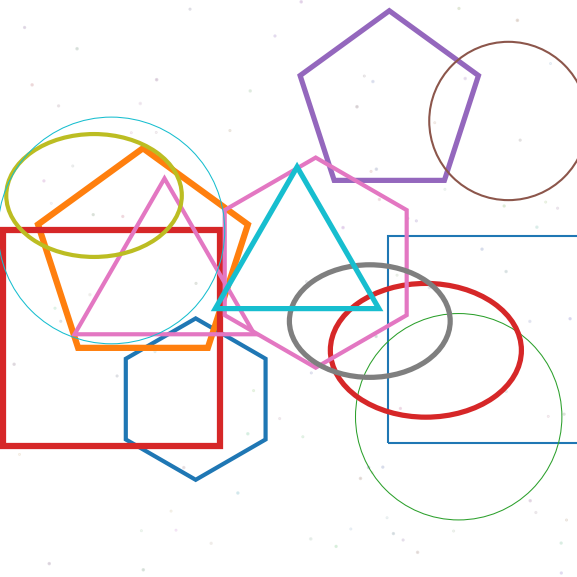[{"shape": "square", "thickness": 1, "radius": 0.9, "center": [0.85, 0.411]}, {"shape": "hexagon", "thickness": 2, "radius": 0.7, "center": [0.339, 0.308]}, {"shape": "pentagon", "thickness": 3, "radius": 0.96, "center": [0.248, 0.551]}, {"shape": "circle", "thickness": 0.5, "radius": 0.89, "center": [0.794, 0.278]}, {"shape": "square", "thickness": 3, "radius": 0.94, "center": [0.193, 0.414]}, {"shape": "oval", "thickness": 2.5, "radius": 0.83, "center": [0.737, 0.393]}, {"shape": "pentagon", "thickness": 2.5, "radius": 0.81, "center": [0.674, 0.818]}, {"shape": "circle", "thickness": 1, "radius": 0.69, "center": [0.88, 0.79]}, {"shape": "triangle", "thickness": 2, "radius": 0.9, "center": [0.285, 0.51]}, {"shape": "hexagon", "thickness": 2, "radius": 0.91, "center": [0.547, 0.544]}, {"shape": "oval", "thickness": 2.5, "radius": 0.7, "center": [0.64, 0.443]}, {"shape": "oval", "thickness": 2, "radius": 0.76, "center": [0.163, 0.661]}, {"shape": "circle", "thickness": 0.5, "radius": 0.98, "center": [0.193, 0.6]}, {"shape": "triangle", "thickness": 2.5, "radius": 0.82, "center": [0.514, 0.547]}]